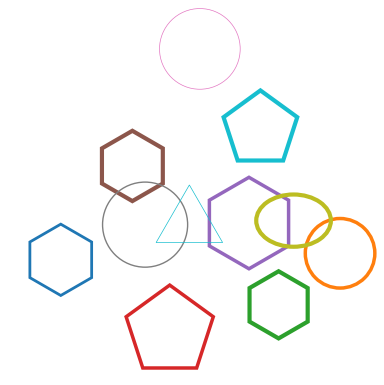[{"shape": "hexagon", "thickness": 2, "radius": 0.46, "center": [0.158, 0.325]}, {"shape": "circle", "thickness": 2.5, "radius": 0.45, "center": [0.883, 0.342]}, {"shape": "hexagon", "thickness": 3, "radius": 0.44, "center": [0.724, 0.208]}, {"shape": "pentagon", "thickness": 2.5, "radius": 0.6, "center": [0.441, 0.14]}, {"shape": "hexagon", "thickness": 2.5, "radius": 0.59, "center": [0.647, 0.421]}, {"shape": "hexagon", "thickness": 3, "radius": 0.46, "center": [0.344, 0.569]}, {"shape": "circle", "thickness": 0.5, "radius": 0.52, "center": [0.519, 0.873]}, {"shape": "circle", "thickness": 1, "radius": 0.55, "center": [0.377, 0.417]}, {"shape": "oval", "thickness": 3, "radius": 0.48, "center": [0.762, 0.427]}, {"shape": "triangle", "thickness": 0.5, "radius": 0.5, "center": [0.492, 0.42]}, {"shape": "pentagon", "thickness": 3, "radius": 0.5, "center": [0.676, 0.665]}]